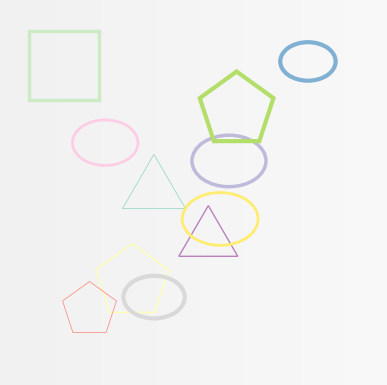[{"shape": "triangle", "thickness": 0.5, "radius": 0.47, "center": [0.397, 0.505]}, {"shape": "pentagon", "thickness": 1, "radius": 0.49, "center": [0.341, 0.268]}, {"shape": "oval", "thickness": 2.5, "radius": 0.48, "center": [0.591, 0.582]}, {"shape": "pentagon", "thickness": 0.5, "radius": 0.37, "center": [0.231, 0.196]}, {"shape": "oval", "thickness": 3, "radius": 0.36, "center": [0.795, 0.84]}, {"shape": "pentagon", "thickness": 3, "radius": 0.5, "center": [0.611, 0.714]}, {"shape": "oval", "thickness": 2, "radius": 0.42, "center": [0.272, 0.629]}, {"shape": "oval", "thickness": 3, "radius": 0.4, "center": [0.398, 0.228]}, {"shape": "triangle", "thickness": 1, "radius": 0.44, "center": [0.538, 0.378]}, {"shape": "square", "thickness": 2.5, "radius": 0.45, "center": [0.165, 0.829]}, {"shape": "oval", "thickness": 2, "radius": 0.49, "center": [0.568, 0.431]}]